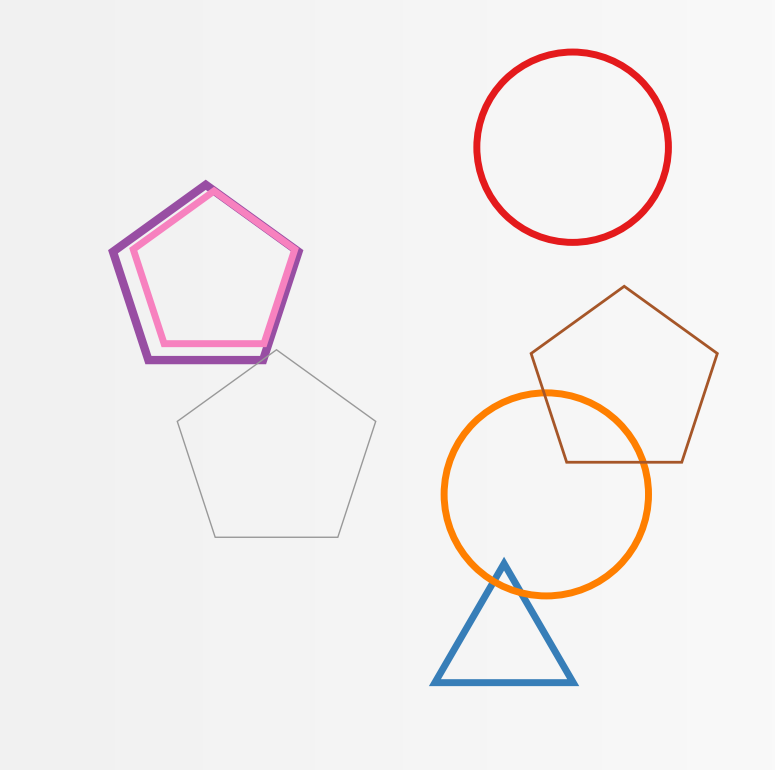[{"shape": "circle", "thickness": 2.5, "radius": 0.62, "center": [0.739, 0.809]}, {"shape": "triangle", "thickness": 2.5, "radius": 0.52, "center": [0.65, 0.165]}, {"shape": "pentagon", "thickness": 3, "radius": 0.63, "center": [0.265, 0.634]}, {"shape": "circle", "thickness": 2.5, "radius": 0.66, "center": [0.705, 0.358]}, {"shape": "pentagon", "thickness": 1, "radius": 0.63, "center": [0.805, 0.502]}, {"shape": "pentagon", "thickness": 2.5, "radius": 0.55, "center": [0.276, 0.642]}, {"shape": "pentagon", "thickness": 0.5, "radius": 0.67, "center": [0.357, 0.411]}]